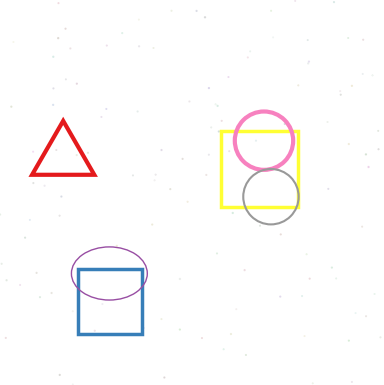[{"shape": "triangle", "thickness": 3, "radius": 0.47, "center": [0.164, 0.593]}, {"shape": "square", "thickness": 2.5, "radius": 0.42, "center": [0.286, 0.216]}, {"shape": "oval", "thickness": 1, "radius": 0.49, "center": [0.284, 0.29]}, {"shape": "square", "thickness": 2.5, "radius": 0.5, "center": [0.674, 0.561]}, {"shape": "circle", "thickness": 3, "radius": 0.38, "center": [0.686, 0.635]}, {"shape": "circle", "thickness": 1.5, "radius": 0.36, "center": [0.704, 0.489]}]